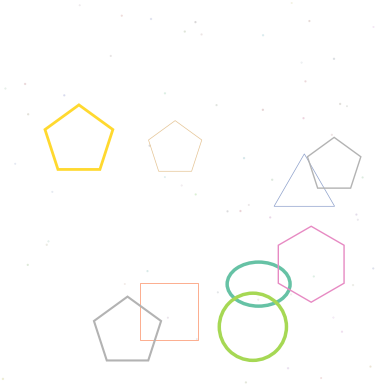[{"shape": "oval", "thickness": 2.5, "radius": 0.41, "center": [0.672, 0.262]}, {"shape": "square", "thickness": 0.5, "radius": 0.38, "center": [0.438, 0.191]}, {"shape": "triangle", "thickness": 0.5, "radius": 0.45, "center": [0.79, 0.51]}, {"shape": "hexagon", "thickness": 1, "radius": 0.49, "center": [0.808, 0.314]}, {"shape": "circle", "thickness": 2.5, "radius": 0.44, "center": [0.657, 0.151]}, {"shape": "pentagon", "thickness": 2, "radius": 0.46, "center": [0.205, 0.635]}, {"shape": "pentagon", "thickness": 0.5, "radius": 0.36, "center": [0.455, 0.614]}, {"shape": "pentagon", "thickness": 1.5, "radius": 0.46, "center": [0.331, 0.138]}, {"shape": "pentagon", "thickness": 1, "radius": 0.36, "center": [0.868, 0.57]}]